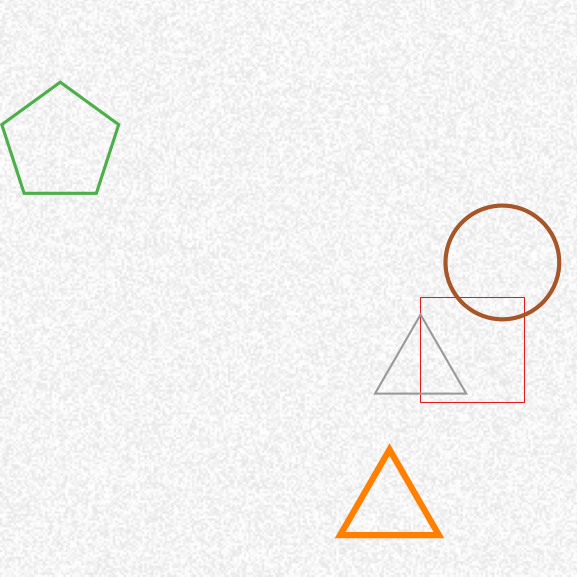[{"shape": "square", "thickness": 0.5, "radius": 0.45, "center": [0.818, 0.394]}, {"shape": "pentagon", "thickness": 1.5, "radius": 0.53, "center": [0.104, 0.75]}, {"shape": "triangle", "thickness": 3, "radius": 0.49, "center": [0.675, 0.122]}, {"shape": "circle", "thickness": 2, "radius": 0.49, "center": [0.87, 0.545]}, {"shape": "triangle", "thickness": 1, "radius": 0.46, "center": [0.728, 0.363]}]